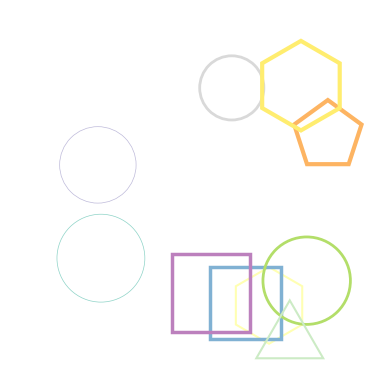[{"shape": "circle", "thickness": 0.5, "radius": 0.57, "center": [0.262, 0.329]}, {"shape": "hexagon", "thickness": 1.5, "radius": 0.5, "center": [0.699, 0.207]}, {"shape": "circle", "thickness": 0.5, "radius": 0.5, "center": [0.254, 0.572]}, {"shape": "square", "thickness": 2.5, "radius": 0.46, "center": [0.638, 0.213]}, {"shape": "pentagon", "thickness": 3, "radius": 0.46, "center": [0.852, 0.648]}, {"shape": "circle", "thickness": 2, "radius": 0.57, "center": [0.797, 0.271]}, {"shape": "circle", "thickness": 2, "radius": 0.42, "center": [0.602, 0.772]}, {"shape": "square", "thickness": 2.5, "radius": 0.5, "center": [0.548, 0.239]}, {"shape": "triangle", "thickness": 1.5, "radius": 0.5, "center": [0.753, 0.12]}, {"shape": "hexagon", "thickness": 3, "radius": 0.58, "center": [0.782, 0.778]}]